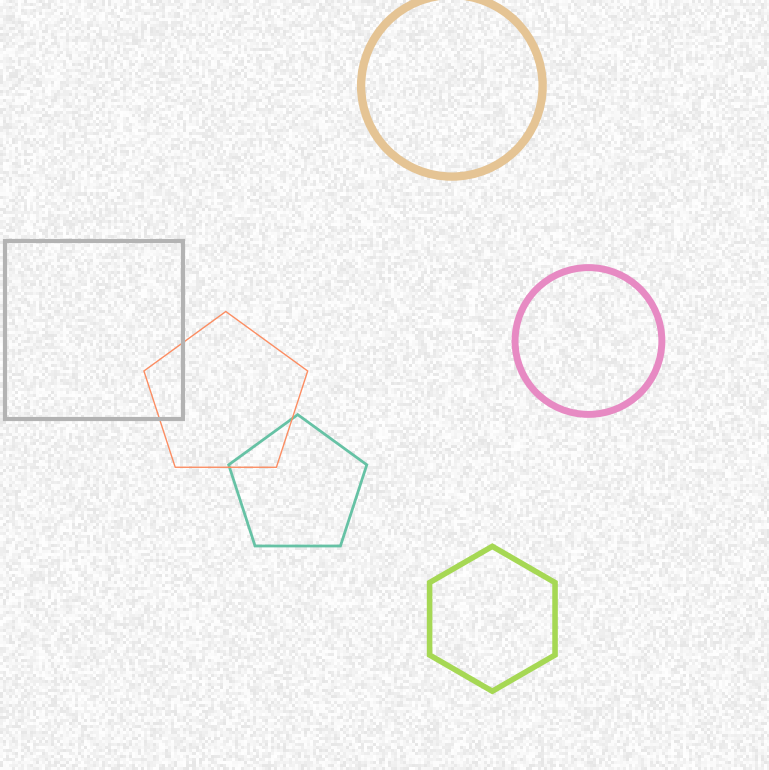[{"shape": "pentagon", "thickness": 1, "radius": 0.47, "center": [0.387, 0.367]}, {"shape": "pentagon", "thickness": 0.5, "radius": 0.56, "center": [0.293, 0.484]}, {"shape": "circle", "thickness": 2.5, "radius": 0.48, "center": [0.764, 0.557]}, {"shape": "hexagon", "thickness": 2, "radius": 0.47, "center": [0.639, 0.196]}, {"shape": "circle", "thickness": 3, "radius": 0.59, "center": [0.587, 0.889]}, {"shape": "square", "thickness": 1.5, "radius": 0.58, "center": [0.122, 0.572]}]